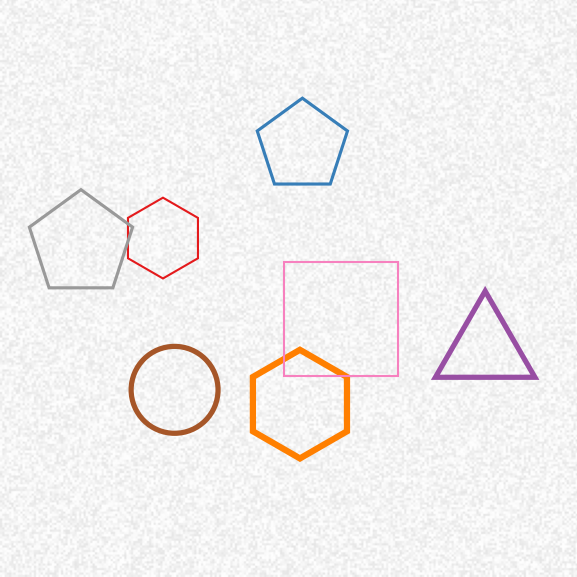[{"shape": "hexagon", "thickness": 1, "radius": 0.35, "center": [0.282, 0.587]}, {"shape": "pentagon", "thickness": 1.5, "radius": 0.41, "center": [0.524, 0.747]}, {"shape": "triangle", "thickness": 2.5, "radius": 0.5, "center": [0.84, 0.396]}, {"shape": "hexagon", "thickness": 3, "radius": 0.47, "center": [0.519, 0.299]}, {"shape": "circle", "thickness": 2.5, "radius": 0.38, "center": [0.302, 0.324]}, {"shape": "square", "thickness": 1, "radius": 0.49, "center": [0.591, 0.446]}, {"shape": "pentagon", "thickness": 1.5, "radius": 0.47, "center": [0.14, 0.577]}]